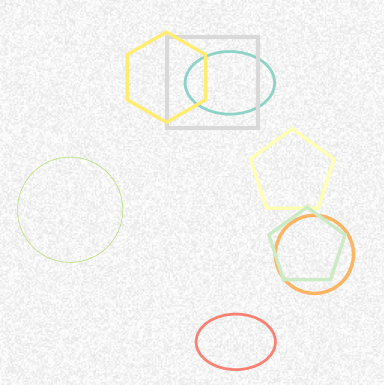[{"shape": "oval", "thickness": 2, "radius": 0.58, "center": [0.597, 0.785]}, {"shape": "pentagon", "thickness": 2.5, "radius": 0.57, "center": [0.759, 0.552]}, {"shape": "oval", "thickness": 2, "radius": 0.51, "center": [0.612, 0.112]}, {"shape": "circle", "thickness": 2.5, "radius": 0.51, "center": [0.817, 0.339]}, {"shape": "circle", "thickness": 0.5, "radius": 0.68, "center": [0.182, 0.455]}, {"shape": "square", "thickness": 3, "radius": 0.59, "center": [0.552, 0.786]}, {"shape": "pentagon", "thickness": 2.5, "radius": 0.52, "center": [0.797, 0.358]}, {"shape": "hexagon", "thickness": 2.5, "radius": 0.59, "center": [0.432, 0.799]}]